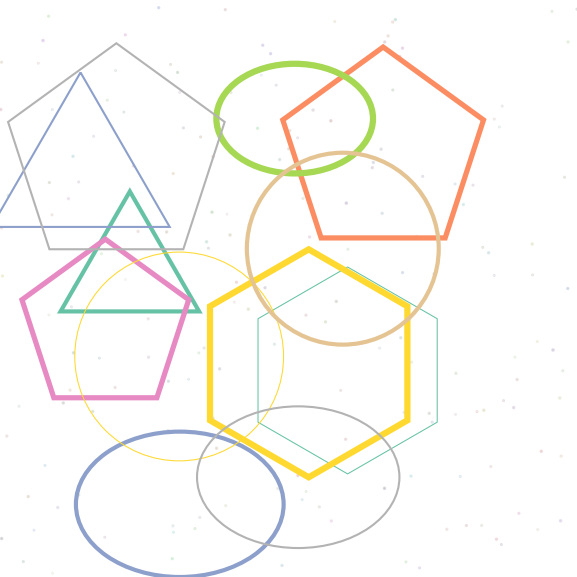[{"shape": "triangle", "thickness": 2, "radius": 0.69, "center": [0.225, 0.529]}, {"shape": "hexagon", "thickness": 0.5, "radius": 0.9, "center": [0.602, 0.358]}, {"shape": "pentagon", "thickness": 2.5, "radius": 0.91, "center": [0.663, 0.735]}, {"shape": "oval", "thickness": 2, "radius": 0.9, "center": [0.311, 0.126]}, {"shape": "triangle", "thickness": 1, "radius": 0.89, "center": [0.139, 0.695]}, {"shape": "pentagon", "thickness": 2.5, "radius": 0.76, "center": [0.182, 0.433]}, {"shape": "oval", "thickness": 3, "radius": 0.68, "center": [0.51, 0.794]}, {"shape": "hexagon", "thickness": 3, "radius": 0.99, "center": [0.535, 0.37]}, {"shape": "circle", "thickness": 0.5, "radius": 0.9, "center": [0.31, 0.382]}, {"shape": "circle", "thickness": 2, "radius": 0.83, "center": [0.594, 0.569]}, {"shape": "oval", "thickness": 1, "radius": 0.88, "center": [0.516, 0.173]}, {"shape": "pentagon", "thickness": 1, "radius": 0.99, "center": [0.202, 0.727]}]